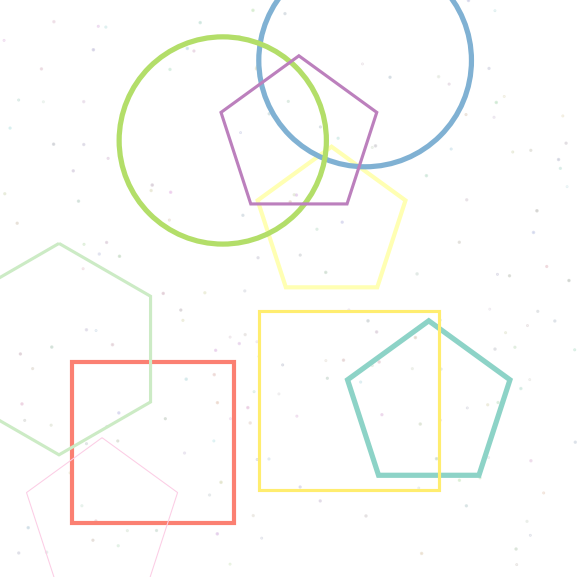[{"shape": "pentagon", "thickness": 2.5, "radius": 0.74, "center": [0.742, 0.296]}, {"shape": "pentagon", "thickness": 2, "radius": 0.67, "center": [0.574, 0.611]}, {"shape": "square", "thickness": 2, "radius": 0.7, "center": [0.265, 0.233]}, {"shape": "circle", "thickness": 2.5, "radius": 0.92, "center": [0.632, 0.894]}, {"shape": "circle", "thickness": 2.5, "radius": 0.9, "center": [0.386, 0.756]}, {"shape": "pentagon", "thickness": 0.5, "radius": 0.69, "center": [0.177, 0.104]}, {"shape": "pentagon", "thickness": 1.5, "radius": 0.71, "center": [0.518, 0.761]}, {"shape": "hexagon", "thickness": 1.5, "radius": 0.92, "center": [0.102, 0.395]}, {"shape": "square", "thickness": 1.5, "radius": 0.78, "center": [0.604, 0.306]}]